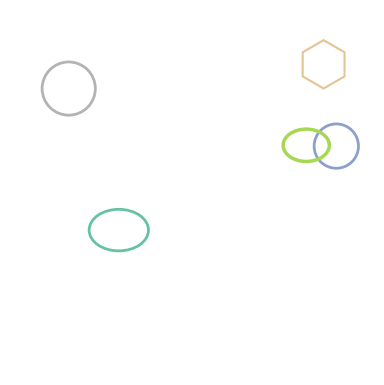[{"shape": "oval", "thickness": 2, "radius": 0.39, "center": [0.309, 0.402]}, {"shape": "circle", "thickness": 2, "radius": 0.29, "center": [0.874, 0.621]}, {"shape": "oval", "thickness": 2.5, "radius": 0.3, "center": [0.795, 0.623]}, {"shape": "hexagon", "thickness": 1.5, "radius": 0.31, "center": [0.84, 0.833]}, {"shape": "circle", "thickness": 2, "radius": 0.35, "center": [0.178, 0.77]}]